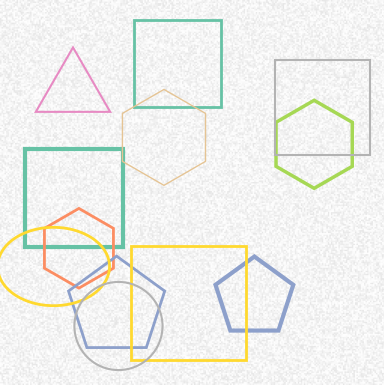[{"shape": "square", "thickness": 2, "radius": 0.57, "center": [0.461, 0.835]}, {"shape": "square", "thickness": 3, "radius": 0.64, "center": [0.191, 0.486]}, {"shape": "hexagon", "thickness": 2, "radius": 0.52, "center": [0.205, 0.355]}, {"shape": "pentagon", "thickness": 3, "radius": 0.53, "center": [0.661, 0.227]}, {"shape": "pentagon", "thickness": 2, "radius": 0.66, "center": [0.303, 0.203]}, {"shape": "triangle", "thickness": 1.5, "radius": 0.56, "center": [0.19, 0.765]}, {"shape": "hexagon", "thickness": 2.5, "radius": 0.57, "center": [0.816, 0.625]}, {"shape": "oval", "thickness": 2, "radius": 0.73, "center": [0.139, 0.308]}, {"shape": "square", "thickness": 2, "radius": 0.74, "center": [0.49, 0.213]}, {"shape": "hexagon", "thickness": 1, "radius": 0.62, "center": [0.426, 0.643]}, {"shape": "circle", "thickness": 1.5, "radius": 0.57, "center": [0.308, 0.153]}, {"shape": "square", "thickness": 1.5, "radius": 0.62, "center": [0.837, 0.721]}]